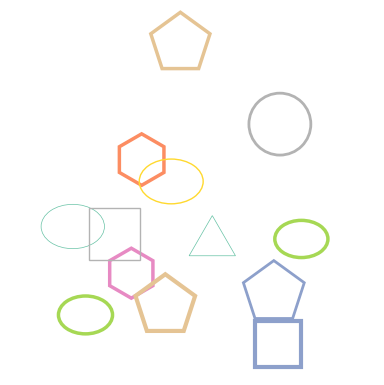[{"shape": "oval", "thickness": 0.5, "radius": 0.41, "center": [0.189, 0.412]}, {"shape": "triangle", "thickness": 0.5, "radius": 0.35, "center": [0.551, 0.37]}, {"shape": "hexagon", "thickness": 2.5, "radius": 0.33, "center": [0.368, 0.585]}, {"shape": "square", "thickness": 3, "radius": 0.3, "center": [0.723, 0.106]}, {"shape": "pentagon", "thickness": 2, "radius": 0.42, "center": [0.711, 0.24]}, {"shape": "hexagon", "thickness": 2.5, "radius": 0.32, "center": [0.341, 0.29]}, {"shape": "oval", "thickness": 2.5, "radius": 0.34, "center": [0.783, 0.379]}, {"shape": "oval", "thickness": 2.5, "radius": 0.35, "center": [0.222, 0.182]}, {"shape": "oval", "thickness": 1, "radius": 0.42, "center": [0.445, 0.529]}, {"shape": "pentagon", "thickness": 3, "radius": 0.41, "center": [0.429, 0.206]}, {"shape": "pentagon", "thickness": 2.5, "radius": 0.4, "center": [0.469, 0.887]}, {"shape": "square", "thickness": 1, "radius": 0.33, "center": [0.297, 0.392]}, {"shape": "circle", "thickness": 2, "radius": 0.4, "center": [0.727, 0.678]}]